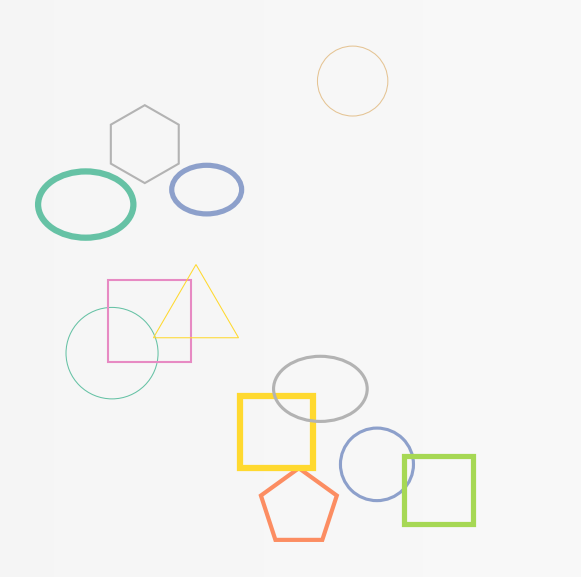[{"shape": "oval", "thickness": 3, "radius": 0.41, "center": [0.148, 0.645]}, {"shape": "circle", "thickness": 0.5, "radius": 0.4, "center": [0.193, 0.388]}, {"shape": "pentagon", "thickness": 2, "radius": 0.34, "center": [0.514, 0.12]}, {"shape": "oval", "thickness": 2.5, "radius": 0.3, "center": [0.356, 0.671]}, {"shape": "circle", "thickness": 1.5, "radius": 0.31, "center": [0.649, 0.195]}, {"shape": "square", "thickness": 1, "radius": 0.36, "center": [0.258, 0.443]}, {"shape": "square", "thickness": 2.5, "radius": 0.3, "center": [0.754, 0.15]}, {"shape": "triangle", "thickness": 0.5, "radius": 0.42, "center": [0.337, 0.457]}, {"shape": "square", "thickness": 3, "radius": 0.31, "center": [0.476, 0.251]}, {"shape": "circle", "thickness": 0.5, "radius": 0.3, "center": [0.607, 0.859]}, {"shape": "oval", "thickness": 1.5, "radius": 0.4, "center": [0.551, 0.326]}, {"shape": "hexagon", "thickness": 1, "radius": 0.34, "center": [0.249, 0.75]}]